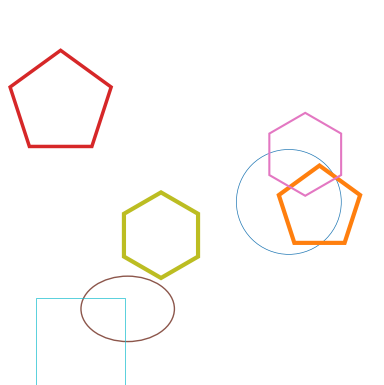[{"shape": "circle", "thickness": 0.5, "radius": 0.68, "center": [0.75, 0.476]}, {"shape": "pentagon", "thickness": 3, "radius": 0.56, "center": [0.83, 0.459]}, {"shape": "pentagon", "thickness": 2.5, "radius": 0.69, "center": [0.157, 0.731]}, {"shape": "oval", "thickness": 1, "radius": 0.61, "center": [0.332, 0.198]}, {"shape": "hexagon", "thickness": 1.5, "radius": 0.54, "center": [0.793, 0.599]}, {"shape": "hexagon", "thickness": 3, "radius": 0.56, "center": [0.418, 0.389]}, {"shape": "square", "thickness": 0.5, "radius": 0.58, "center": [0.209, 0.109]}]